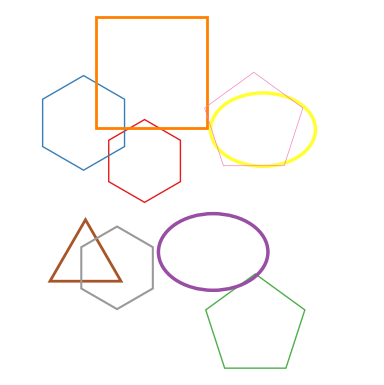[{"shape": "hexagon", "thickness": 1, "radius": 0.54, "center": [0.376, 0.582]}, {"shape": "hexagon", "thickness": 1, "radius": 0.61, "center": [0.217, 0.681]}, {"shape": "pentagon", "thickness": 1, "radius": 0.68, "center": [0.663, 0.153]}, {"shape": "oval", "thickness": 2.5, "radius": 0.71, "center": [0.554, 0.346]}, {"shape": "square", "thickness": 2, "radius": 0.72, "center": [0.394, 0.812]}, {"shape": "oval", "thickness": 2.5, "radius": 0.68, "center": [0.683, 0.663]}, {"shape": "triangle", "thickness": 2, "radius": 0.53, "center": [0.222, 0.323]}, {"shape": "pentagon", "thickness": 0.5, "radius": 0.67, "center": [0.659, 0.678]}, {"shape": "hexagon", "thickness": 1.5, "radius": 0.54, "center": [0.304, 0.304]}]